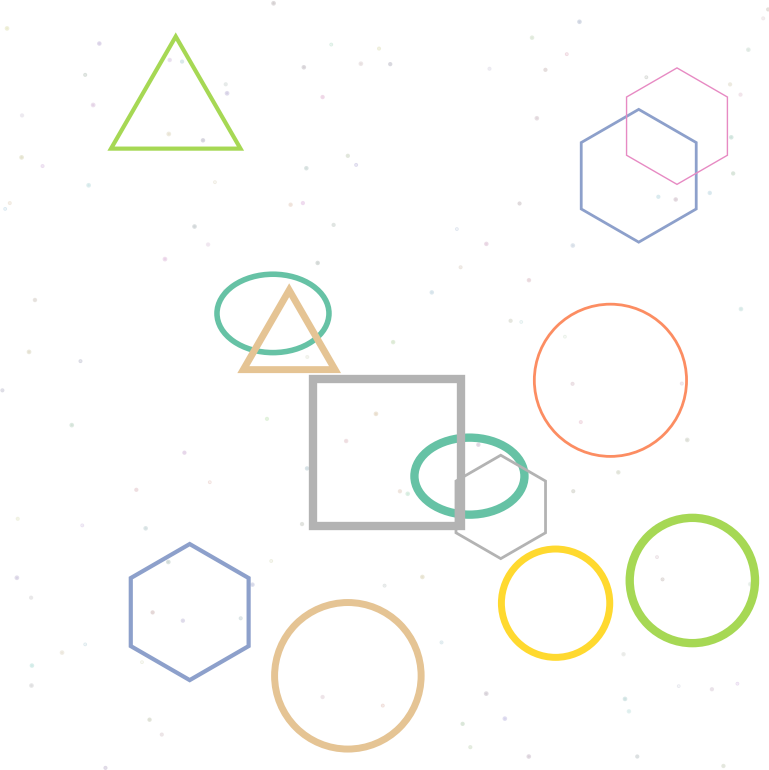[{"shape": "oval", "thickness": 2, "radius": 0.36, "center": [0.355, 0.593]}, {"shape": "oval", "thickness": 3, "radius": 0.36, "center": [0.61, 0.382]}, {"shape": "circle", "thickness": 1, "radius": 0.49, "center": [0.793, 0.506]}, {"shape": "hexagon", "thickness": 1.5, "radius": 0.44, "center": [0.246, 0.205]}, {"shape": "hexagon", "thickness": 1, "radius": 0.43, "center": [0.83, 0.772]}, {"shape": "hexagon", "thickness": 0.5, "radius": 0.38, "center": [0.879, 0.836]}, {"shape": "circle", "thickness": 3, "radius": 0.41, "center": [0.899, 0.246]}, {"shape": "triangle", "thickness": 1.5, "radius": 0.49, "center": [0.228, 0.856]}, {"shape": "circle", "thickness": 2.5, "radius": 0.35, "center": [0.722, 0.217]}, {"shape": "circle", "thickness": 2.5, "radius": 0.48, "center": [0.452, 0.122]}, {"shape": "triangle", "thickness": 2.5, "radius": 0.34, "center": [0.376, 0.554]}, {"shape": "hexagon", "thickness": 1, "radius": 0.34, "center": [0.65, 0.342]}, {"shape": "square", "thickness": 3, "radius": 0.48, "center": [0.502, 0.413]}]